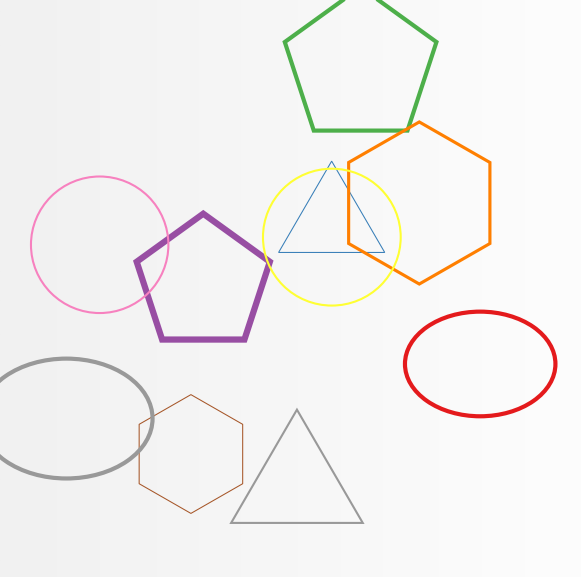[{"shape": "oval", "thickness": 2, "radius": 0.65, "center": [0.826, 0.369]}, {"shape": "triangle", "thickness": 0.5, "radius": 0.53, "center": [0.571, 0.615]}, {"shape": "pentagon", "thickness": 2, "radius": 0.69, "center": [0.62, 0.884]}, {"shape": "pentagon", "thickness": 3, "radius": 0.6, "center": [0.35, 0.509]}, {"shape": "hexagon", "thickness": 1.5, "radius": 0.7, "center": [0.721, 0.648]}, {"shape": "circle", "thickness": 1, "radius": 0.59, "center": [0.571, 0.589]}, {"shape": "hexagon", "thickness": 0.5, "radius": 0.51, "center": [0.328, 0.213]}, {"shape": "circle", "thickness": 1, "radius": 0.59, "center": [0.171, 0.575]}, {"shape": "oval", "thickness": 2, "radius": 0.74, "center": [0.114, 0.274]}, {"shape": "triangle", "thickness": 1, "radius": 0.65, "center": [0.511, 0.159]}]